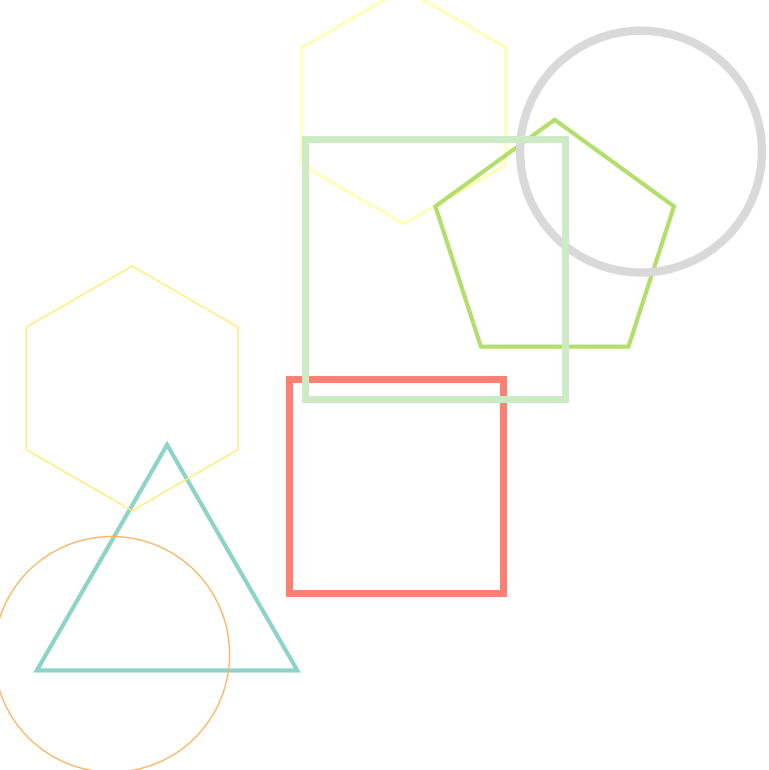[{"shape": "triangle", "thickness": 1.5, "radius": 0.98, "center": [0.217, 0.227]}, {"shape": "hexagon", "thickness": 1, "radius": 0.76, "center": [0.524, 0.862]}, {"shape": "square", "thickness": 2.5, "radius": 0.7, "center": [0.514, 0.369]}, {"shape": "circle", "thickness": 0.5, "radius": 0.77, "center": [0.145, 0.15]}, {"shape": "pentagon", "thickness": 1.5, "radius": 0.81, "center": [0.72, 0.682]}, {"shape": "circle", "thickness": 3, "radius": 0.79, "center": [0.833, 0.803]}, {"shape": "square", "thickness": 2.5, "radius": 0.84, "center": [0.565, 0.651]}, {"shape": "hexagon", "thickness": 0.5, "radius": 0.79, "center": [0.172, 0.496]}]